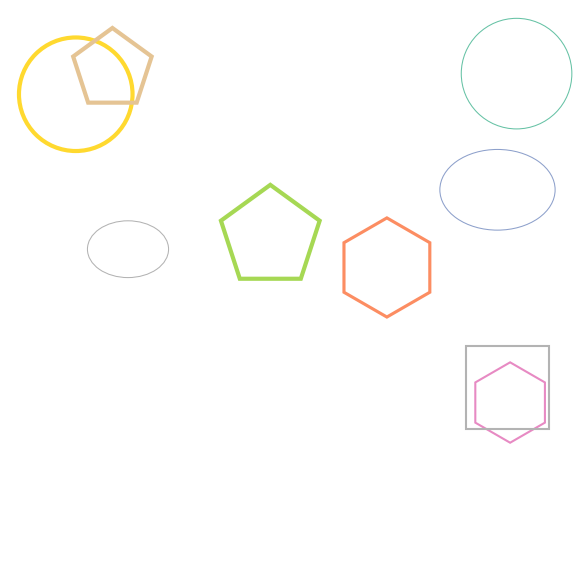[{"shape": "circle", "thickness": 0.5, "radius": 0.48, "center": [0.894, 0.872]}, {"shape": "hexagon", "thickness": 1.5, "radius": 0.43, "center": [0.67, 0.536]}, {"shape": "oval", "thickness": 0.5, "radius": 0.5, "center": [0.861, 0.67]}, {"shape": "hexagon", "thickness": 1, "radius": 0.35, "center": [0.883, 0.302]}, {"shape": "pentagon", "thickness": 2, "radius": 0.45, "center": [0.468, 0.589]}, {"shape": "circle", "thickness": 2, "radius": 0.49, "center": [0.131, 0.836]}, {"shape": "pentagon", "thickness": 2, "radius": 0.36, "center": [0.195, 0.879]}, {"shape": "square", "thickness": 1, "radius": 0.36, "center": [0.879, 0.328]}, {"shape": "oval", "thickness": 0.5, "radius": 0.35, "center": [0.222, 0.568]}]